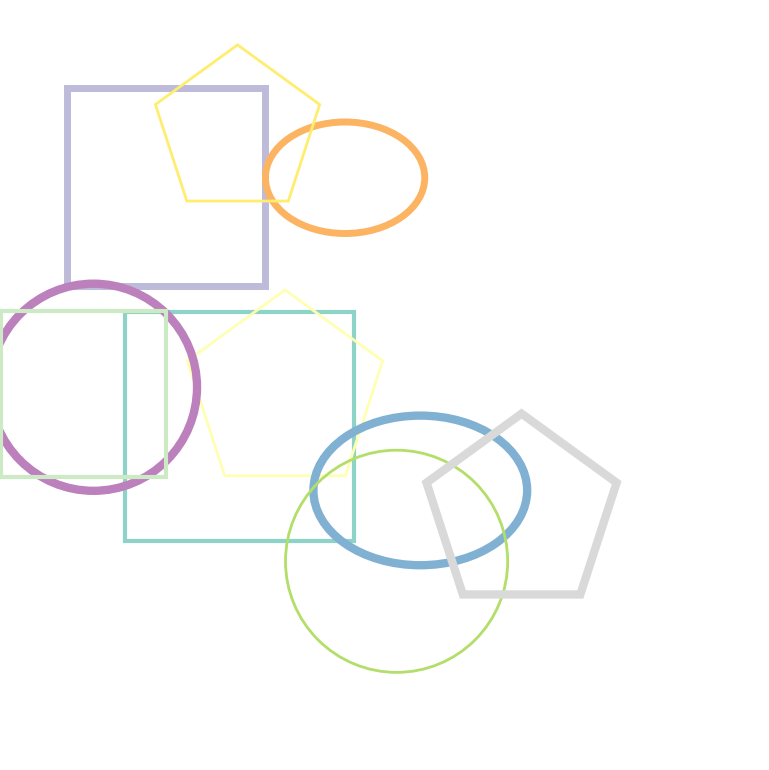[{"shape": "square", "thickness": 1.5, "radius": 0.74, "center": [0.311, 0.446]}, {"shape": "pentagon", "thickness": 1, "radius": 0.67, "center": [0.37, 0.49]}, {"shape": "square", "thickness": 2.5, "radius": 0.64, "center": [0.216, 0.757]}, {"shape": "oval", "thickness": 3, "radius": 0.69, "center": [0.546, 0.363]}, {"shape": "oval", "thickness": 2.5, "radius": 0.52, "center": [0.448, 0.769]}, {"shape": "circle", "thickness": 1, "radius": 0.72, "center": [0.515, 0.271]}, {"shape": "pentagon", "thickness": 3, "radius": 0.65, "center": [0.677, 0.333]}, {"shape": "circle", "thickness": 3, "radius": 0.67, "center": [0.121, 0.497]}, {"shape": "square", "thickness": 1.5, "radius": 0.54, "center": [0.109, 0.488]}, {"shape": "pentagon", "thickness": 1, "radius": 0.56, "center": [0.309, 0.83]}]